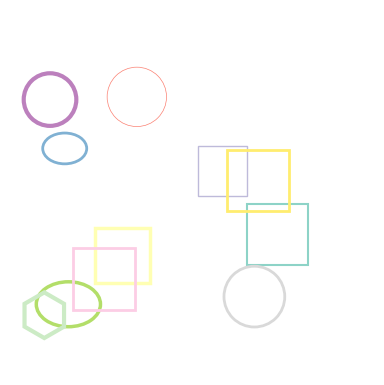[{"shape": "square", "thickness": 1.5, "radius": 0.4, "center": [0.72, 0.391]}, {"shape": "square", "thickness": 2.5, "radius": 0.36, "center": [0.318, 0.336]}, {"shape": "square", "thickness": 1, "radius": 0.32, "center": [0.578, 0.556]}, {"shape": "circle", "thickness": 0.5, "radius": 0.39, "center": [0.355, 0.748]}, {"shape": "oval", "thickness": 2, "radius": 0.29, "center": [0.168, 0.614]}, {"shape": "oval", "thickness": 2.5, "radius": 0.42, "center": [0.178, 0.21]}, {"shape": "square", "thickness": 2, "radius": 0.41, "center": [0.27, 0.275]}, {"shape": "circle", "thickness": 2, "radius": 0.39, "center": [0.661, 0.23]}, {"shape": "circle", "thickness": 3, "radius": 0.34, "center": [0.13, 0.741]}, {"shape": "hexagon", "thickness": 3, "radius": 0.3, "center": [0.115, 0.181]}, {"shape": "square", "thickness": 2, "radius": 0.4, "center": [0.67, 0.532]}]